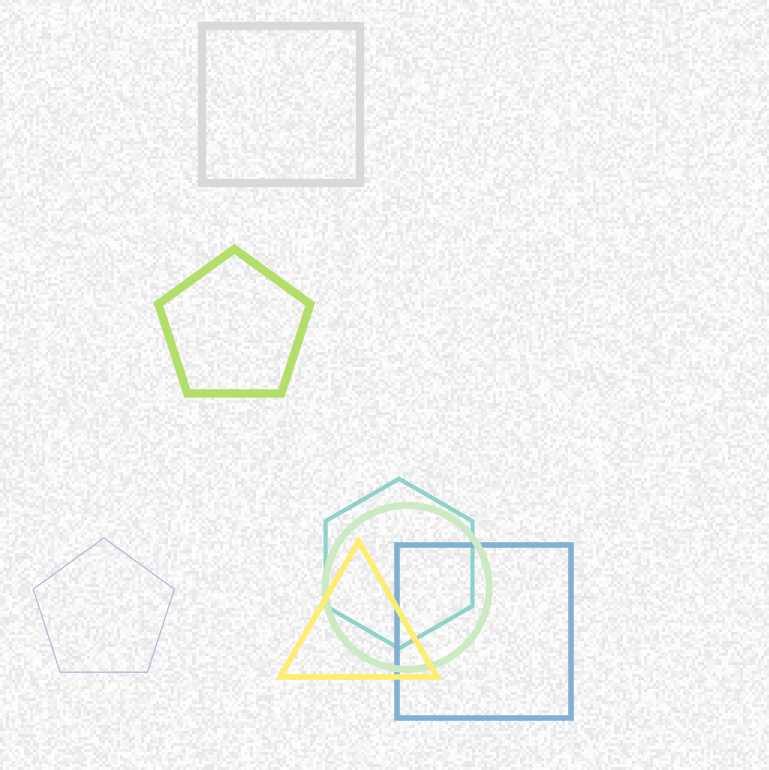[{"shape": "hexagon", "thickness": 1.5, "radius": 0.55, "center": [0.518, 0.268]}, {"shape": "pentagon", "thickness": 0.5, "radius": 0.48, "center": [0.135, 0.205]}, {"shape": "square", "thickness": 2, "radius": 0.56, "center": [0.628, 0.18]}, {"shape": "pentagon", "thickness": 3, "radius": 0.52, "center": [0.304, 0.573]}, {"shape": "square", "thickness": 3, "radius": 0.51, "center": [0.365, 0.865]}, {"shape": "circle", "thickness": 2.5, "radius": 0.53, "center": [0.529, 0.237]}, {"shape": "triangle", "thickness": 2, "radius": 0.59, "center": [0.466, 0.18]}]